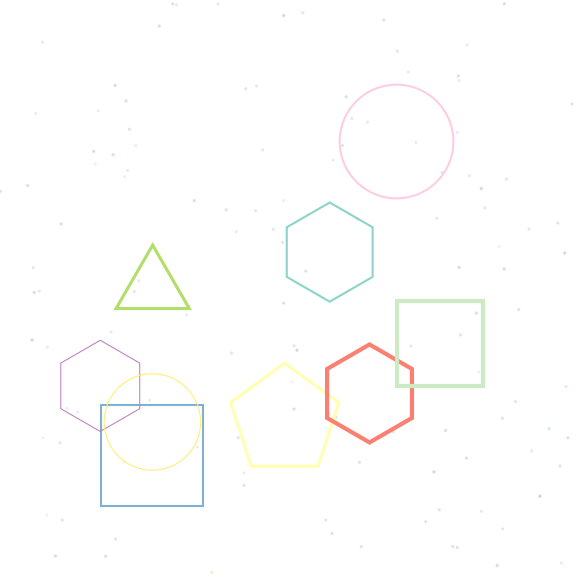[{"shape": "hexagon", "thickness": 1, "radius": 0.43, "center": [0.571, 0.563]}, {"shape": "pentagon", "thickness": 1.5, "radius": 0.49, "center": [0.493, 0.272]}, {"shape": "hexagon", "thickness": 2, "radius": 0.42, "center": [0.64, 0.318]}, {"shape": "square", "thickness": 1, "radius": 0.44, "center": [0.263, 0.21]}, {"shape": "triangle", "thickness": 1.5, "radius": 0.37, "center": [0.264, 0.502]}, {"shape": "circle", "thickness": 1, "radius": 0.49, "center": [0.687, 0.754]}, {"shape": "hexagon", "thickness": 0.5, "radius": 0.39, "center": [0.174, 0.331]}, {"shape": "square", "thickness": 2, "radius": 0.37, "center": [0.762, 0.404]}, {"shape": "circle", "thickness": 0.5, "radius": 0.42, "center": [0.264, 0.268]}]